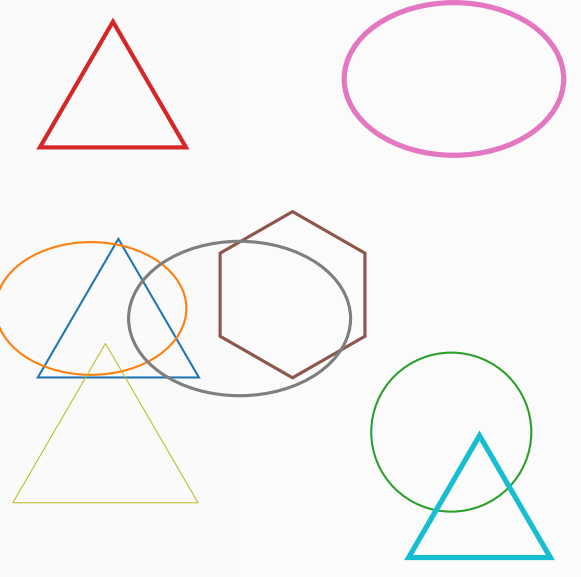[{"shape": "triangle", "thickness": 1, "radius": 0.8, "center": [0.204, 0.426]}, {"shape": "oval", "thickness": 1, "radius": 0.82, "center": [0.156, 0.465]}, {"shape": "circle", "thickness": 1, "radius": 0.69, "center": [0.776, 0.251]}, {"shape": "triangle", "thickness": 2, "radius": 0.73, "center": [0.194, 0.816]}, {"shape": "hexagon", "thickness": 1.5, "radius": 0.72, "center": [0.503, 0.489]}, {"shape": "oval", "thickness": 2.5, "radius": 0.94, "center": [0.781, 0.862]}, {"shape": "oval", "thickness": 1.5, "radius": 0.95, "center": [0.412, 0.448]}, {"shape": "triangle", "thickness": 0.5, "radius": 0.92, "center": [0.181, 0.221]}, {"shape": "triangle", "thickness": 2.5, "radius": 0.7, "center": [0.825, 0.104]}]